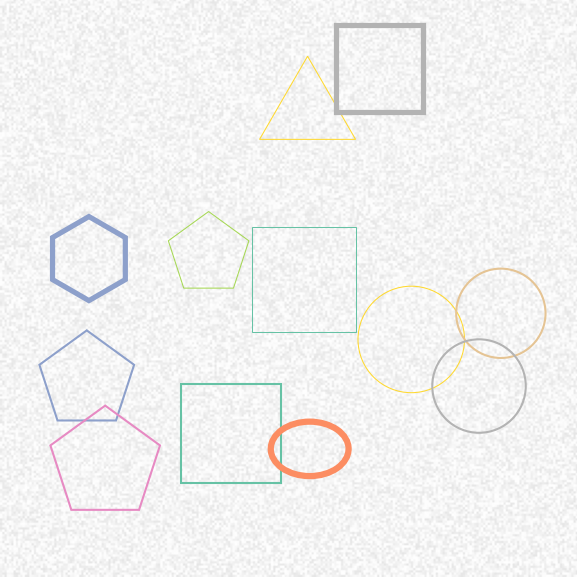[{"shape": "square", "thickness": 1, "radius": 0.43, "center": [0.4, 0.249]}, {"shape": "square", "thickness": 0.5, "radius": 0.45, "center": [0.526, 0.515]}, {"shape": "oval", "thickness": 3, "radius": 0.34, "center": [0.536, 0.222]}, {"shape": "hexagon", "thickness": 2.5, "radius": 0.36, "center": [0.154, 0.551]}, {"shape": "pentagon", "thickness": 1, "radius": 0.43, "center": [0.15, 0.341]}, {"shape": "pentagon", "thickness": 1, "radius": 0.5, "center": [0.182, 0.197]}, {"shape": "pentagon", "thickness": 0.5, "radius": 0.37, "center": [0.361, 0.56]}, {"shape": "circle", "thickness": 0.5, "radius": 0.46, "center": [0.712, 0.411]}, {"shape": "triangle", "thickness": 0.5, "radius": 0.48, "center": [0.533, 0.806]}, {"shape": "circle", "thickness": 1, "radius": 0.39, "center": [0.867, 0.457]}, {"shape": "circle", "thickness": 1, "radius": 0.4, "center": [0.829, 0.331]}, {"shape": "square", "thickness": 2.5, "radius": 0.38, "center": [0.657, 0.88]}]